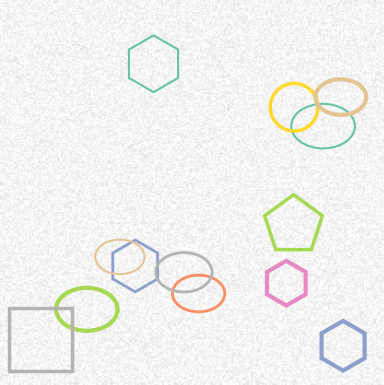[{"shape": "oval", "thickness": 1.5, "radius": 0.41, "center": [0.839, 0.672]}, {"shape": "hexagon", "thickness": 1.5, "radius": 0.37, "center": [0.399, 0.834]}, {"shape": "oval", "thickness": 2, "radius": 0.34, "center": [0.516, 0.238]}, {"shape": "hexagon", "thickness": 3, "radius": 0.32, "center": [0.891, 0.102]}, {"shape": "hexagon", "thickness": 2, "radius": 0.34, "center": [0.351, 0.309]}, {"shape": "hexagon", "thickness": 3, "radius": 0.29, "center": [0.744, 0.265]}, {"shape": "oval", "thickness": 3, "radius": 0.4, "center": [0.225, 0.197]}, {"shape": "pentagon", "thickness": 2.5, "radius": 0.39, "center": [0.762, 0.415]}, {"shape": "circle", "thickness": 2.5, "radius": 0.31, "center": [0.764, 0.722]}, {"shape": "oval", "thickness": 1.5, "radius": 0.32, "center": [0.311, 0.333]}, {"shape": "oval", "thickness": 3, "radius": 0.33, "center": [0.885, 0.748]}, {"shape": "oval", "thickness": 2, "radius": 0.37, "center": [0.478, 0.293]}, {"shape": "square", "thickness": 2.5, "radius": 0.41, "center": [0.105, 0.119]}]